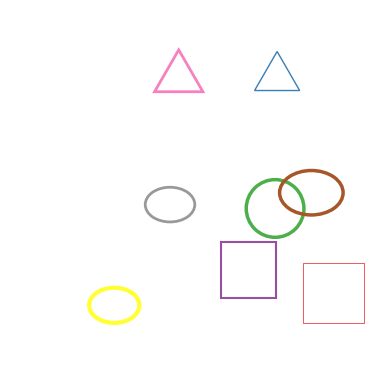[{"shape": "square", "thickness": 0.5, "radius": 0.39, "center": [0.866, 0.239]}, {"shape": "triangle", "thickness": 1, "radius": 0.34, "center": [0.72, 0.799]}, {"shape": "circle", "thickness": 2.5, "radius": 0.37, "center": [0.714, 0.459]}, {"shape": "square", "thickness": 1.5, "radius": 0.36, "center": [0.645, 0.299]}, {"shape": "oval", "thickness": 3, "radius": 0.33, "center": [0.297, 0.207]}, {"shape": "oval", "thickness": 2.5, "radius": 0.41, "center": [0.809, 0.499]}, {"shape": "triangle", "thickness": 2, "radius": 0.36, "center": [0.464, 0.798]}, {"shape": "oval", "thickness": 2, "radius": 0.32, "center": [0.442, 0.469]}]